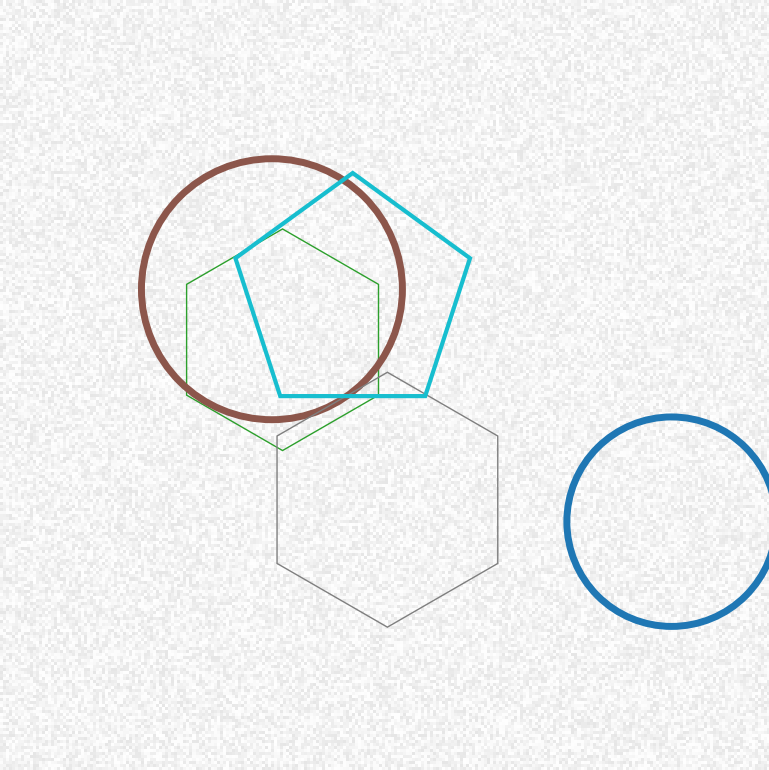[{"shape": "circle", "thickness": 2.5, "radius": 0.68, "center": [0.872, 0.322]}, {"shape": "hexagon", "thickness": 0.5, "radius": 0.72, "center": [0.367, 0.559]}, {"shape": "circle", "thickness": 2.5, "radius": 0.85, "center": [0.353, 0.624]}, {"shape": "hexagon", "thickness": 0.5, "radius": 0.83, "center": [0.503, 0.351]}, {"shape": "pentagon", "thickness": 1.5, "radius": 0.8, "center": [0.458, 0.615]}]